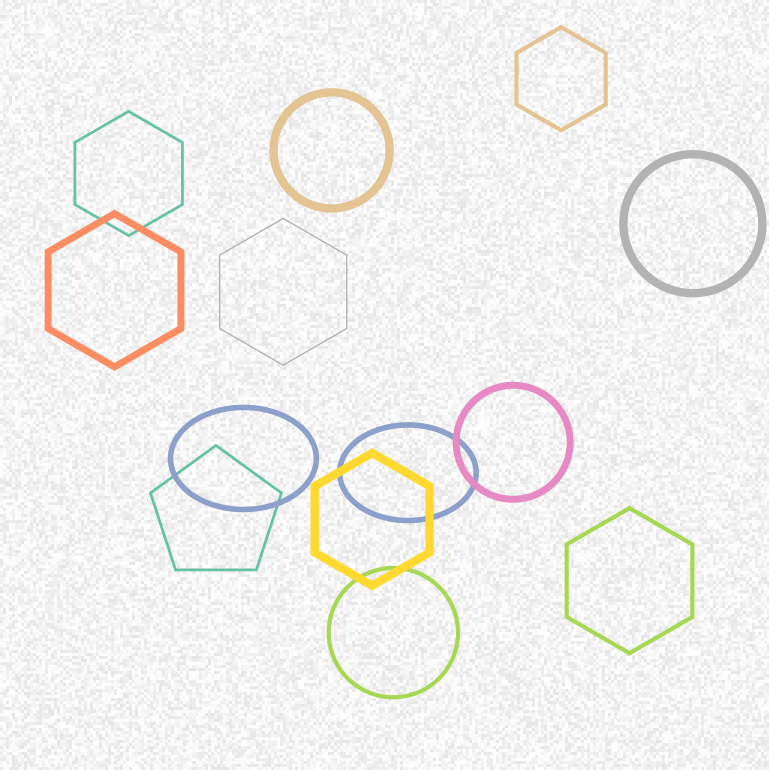[{"shape": "pentagon", "thickness": 1, "radius": 0.45, "center": [0.28, 0.332]}, {"shape": "hexagon", "thickness": 1, "radius": 0.4, "center": [0.167, 0.775]}, {"shape": "hexagon", "thickness": 2.5, "radius": 0.5, "center": [0.149, 0.623]}, {"shape": "oval", "thickness": 2, "radius": 0.47, "center": [0.316, 0.405]}, {"shape": "oval", "thickness": 2, "radius": 0.44, "center": [0.53, 0.386]}, {"shape": "circle", "thickness": 2.5, "radius": 0.37, "center": [0.666, 0.426]}, {"shape": "hexagon", "thickness": 1.5, "radius": 0.47, "center": [0.818, 0.246]}, {"shape": "circle", "thickness": 1.5, "radius": 0.42, "center": [0.511, 0.178]}, {"shape": "hexagon", "thickness": 3, "radius": 0.43, "center": [0.483, 0.326]}, {"shape": "circle", "thickness": 3, "radius": 0.38, "center": [0.431, 0.805]}, {"shape": "hexagon", "thickness": 1.5, "radius": 0.33, "center": [0.729, 0.898]}, {"shape": "circle", "thickness": 3, "radius": 0.45, "center": [0.9, 0.709]}, {"shape": "hexagon", "thickness": 0.5, "radius": 0.48, "center": [0.368, 0.621]}]